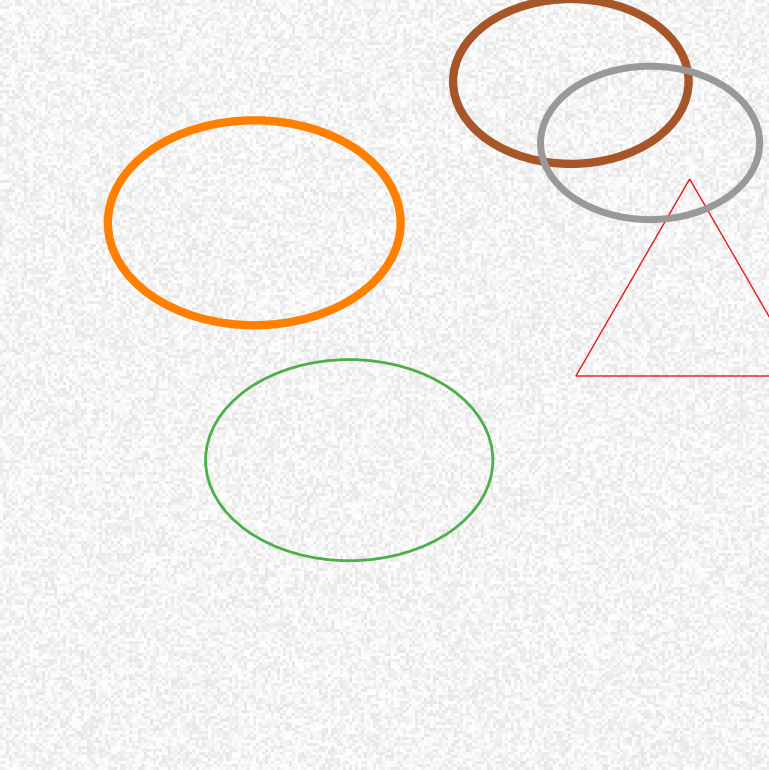[{"shape": "triangle", "thickness": 0.5, "radius": 0.85, "center": [0.896, 0.597]}, {"shape": "oval", "thickness": 1, "radius": 0.93, "center": [0.454, 0.402]}, {"shape": "oval", "thickness": 3, "radius": 0.95, "center": [0.33, 0.711]}, {"shape": "oval", "thickness": 3, "radius": 0.76, "center": [0.741, 0.894]}, {"shape": "oval", "thickness": 2.5, "radius": 0.71, "center": [0.844, 0.814]}]